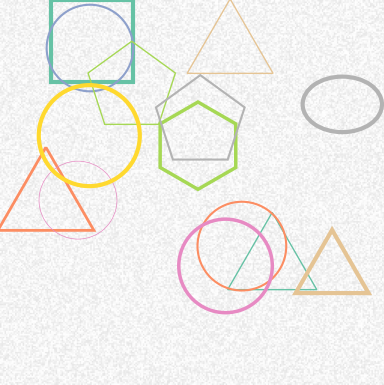[{"shape": "triangle", "thickness": 1, "radius": 0.67, "center": [0.707, 0.315]}, {"shape": "square", "thickness": 3, "radius": 0.53, "center": [0.239, 0.893]}, {"shape": "triangle", "thickness": 2, "radius": 0.72, "center": [0.119, 0.474]}, {"shape": "circle", "thickness": 1.5, "radius": 0.58, "center": [0.628, 0.361]}, {"shape": "circle", "thickness": 1.5, "radius": 0.56, "center": [0.234, 0.875]}, {"shape": "circle", "thickness": 2.5, "radius": 0.61, "center": [0.586, 0.309]}, {"shape": "circle", "thickness": 0.5, "radius": 0.51, "center": [0.203, 0.48]}, {"shape": "hexagon", "thickness": 2.5, "radius": 0.57, "center": [0.514, 0.622]}, {"shape": "pentagon", "thickness": 1, "radius": 0.6, "center": [0.342, 0.773]}, {"shape": "circle", "thickness": 3, "radius": 0.66, "center": [0.232, 0.648]}, {"shape": "triangle", "thickness": 3, "radius": 0.55, "center": [0.863, 0.293]}, {"shape": "triangle", "thickness": 1, "radius": 0.64, "center": [0.598, 0.874]}, {"shape": "pentagon", "thickness": 1.5, "radius": 0.61, "center": [0.52, 0.684]}, {"shape": "oval", "thickness": 3, "radius": 0.52, "center": [0.889, 0.729]}]